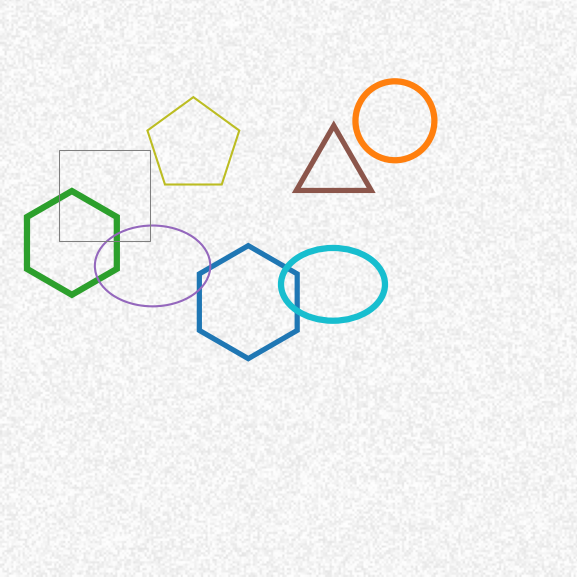[{"shape": "hexagon", "thickness": 2.5, "radius": 0.49, "center": [0.43, 0.476]}, {"shape": "circle", "thickness": 3, "radius": 0.34, "center": [0.684, 0.79]}, {"shape": "hexagon", "thickness": 3, "radius": 0.45, "center": [0.124, 0.579]}, {"shape": "oval", "thickness": 1, "radius": 0.5, "center": [0.264, 0.539]}, {"shape": "triangle", "thickness": 2.5, "radius": 0.37, "center": [0.578, 0.707]}, {"shape": "square", "thickness": 0.5, "radius": 0.39, "center": [0.181, 0.661]}, {"shape": "pentagon", "thickness": 1, "radius": 0.42, "center": [0.335, 0.747]}, {"shape": "oval", "thickness": 3, "radius": 0.45, "center": [0.577, 0.507]}]